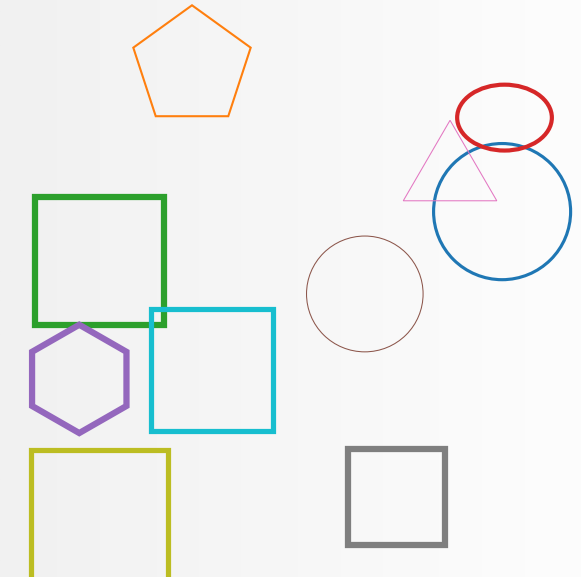[{"shape": "circle", "thickness": 1.5, "radius": 0.59, "center": [0.864, 0.633]}, {"shape": "pentagon", "thickness": 1, "radius": 0.53, "center": [0.33, 0.884]}, {"shape": "square", "thickness": 3, "radius": 0.56, "center": [0.171, 0.547]}, {"shape": "oval", "thickness": 2, "radius": 0.41, "center": [0.868, 0.795]}, {"shape": "hexagon", "thickness": 3, "radius": 0.47, "center": [0.136, 0.343]}, {"shape": "circle", "thickness": 0.5, "radius": 0.5, "center": [0.628, 0.49]}, {"shape": "triangle", "thickness": 0.5, "radius": 0.46, "center": [0.774, 0.698]}, {"shape": "square", "thickness": 3, "radius": 0.41, "center": [0.682, 0.138]}, {"shape": "square", "thickness": 2.5, "radius": 0.59, "center": [0.171, 0.102]}, {"shape": "square", "thickness": 2.5, "radius": 0.53, "center": [0.365, 0.359]}]